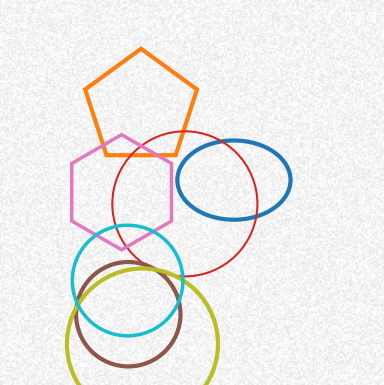[{"shape": "oval", "thickness": 3, "radius": 0.74, "center": [0.608, 0.532]}, {"shape": "pentagon", "thickness": 3, "radius": 0.76, "center": [0.366, 0.72]}, {"shape": "circle", "thickness": 1.5, "radius": 0.94, "center": [0.48, 0.471]}, {"shape": "circle", "thickness": 3, "radius": 0.68, "center": [0.333, 0.184]}, {"shape": "hexagon", "thickness": 2.5, "radius": 0.75, "center": [0.316, 0.501]}, {"shape": "circle", "thickness": 3, "radius": 0.98, "center": [0.37, 0.106]}, {"shape": "circle", "thickness": 2.5, "radius": 0.72, "center": [0.331, 0.271]}]